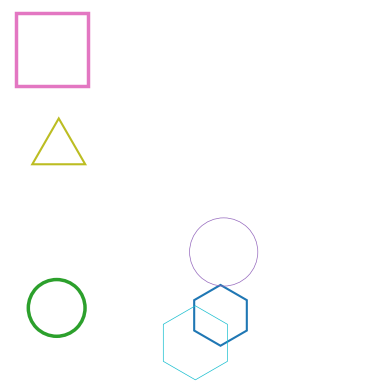[{"shape": "hexagon", "thickness": 1.5, "radius": 0.39, "center": [0.573, 0.181]}, {"shape": "circle", "thickness": 2.5, "radius": 0.37, "center": [0.147, 0.2]}, {"shape": "circle", "thickness": 0.5, "radius": 0.44, "center": [0.581, 0.346]}, {"shape": "square", "thickness": 2.5, "radius": 0.47, "center": [0.135, 0.872]}, {"shape": "triangle", "thickness": 1.5, "radius": 0.4, "center": [0.153, 0.613]}, {"shape": "hexagon", "thickness": 0.5, "radius": 0.48, "center": [0.507, 0.11]}]